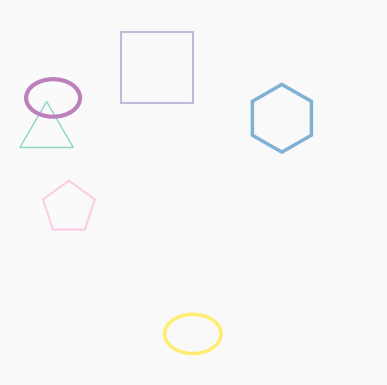[{"shape": "triangle", "thickness": 1, "radius": 0.4, "center": [0.12, 0.657]}, {"shape": "square", "thickness": 1.5, "radius": 0.47, "center": [0.404, 0.824]}, {"shape": "hexagon", "thickness": 2.5, "radius": 0.44, "center": [0.727, 0.693]}, {"shape": "pentagon", "thickness": 1.5, "radius": 0.35, "center": [0.178, 0.46]}, {"shape": "oval", "thickness": 3, "radius": 0.35, "center": [0.137, 0.746]}, {"shape": "oval", "thickness": 2.5, "radius": 0.36, "center": [0.498, 0.133]}]